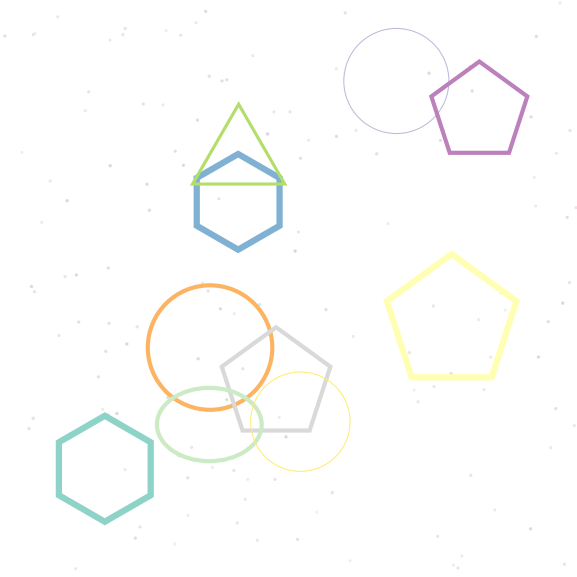[{"shape": "hexagon", "thickness": 3, "radius": 0.46, "center": [0.181, 0.187]}, {"shape": "pentagon", "thickness": 3, "radius": 0.59, "center": [0.782, 0.441]}, {"shape": "circle", "thickness": 0.5, "radius": 0.45, "center": [0.686, 0.859]}, {"shape": "hexagon", "thickness": 3, "radius": 0.41, "center": [0.412, 0.65]}, {"shape": "circle", "thickness": 2, "radius": 0.54, "center": [0.364, 0.397]}, {"shape": "triangle", "thickness": 1.5, "radius": 0.46, "center": [0.413, 0.727]}, {"shape": "pentagon", "thickness": 2, "radius": 0.49, "center": [0.478, 0.334]}, {"shape": "pentagon", "thickness": 2, "radius": 0.44, "center": [0.83, 0.805]}, {"shape": "oval", "thickness": 2, "radius": 0.45, "center": [0.362, 0.264]}, {"shape": "circle", "thickness": 0.5, "radius": 0.43, "center": [0.52, 0.269]}]